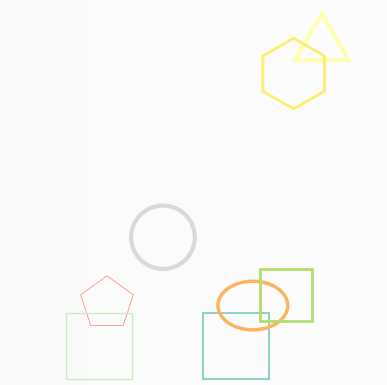[{"shape": "square", "thickness": 1.5, "radius": 0.43, "center": [0.608, 0.101]}, {"shape": "triangle", "thickness": 3, "radius": 0.4, "center": [0.83, 0.884]}, {"shape": "pentagon", "thickness": 0.5, "radius": 0.36, "center": [0.276, 0.212]}, {"shape": "oval", "thickness": 2.5, "radius": 0.45, "center": [0.653, 0.206]}, {"shape": "square", "thickness": 2, "radius": 0.34, "center": [0.738, 0.233]}, {"shape": "circle", "thickness": 3, "radius": 0.41, "center": [0.421, 0.384]}, {"shape": "square", "thickness": 1, "radius": 0.43, "center": [0.256, 0.101]}, {"shape": "hexagon", "thickness": 2, "radius": 0.46, "center": [0.758, 0.809]}]